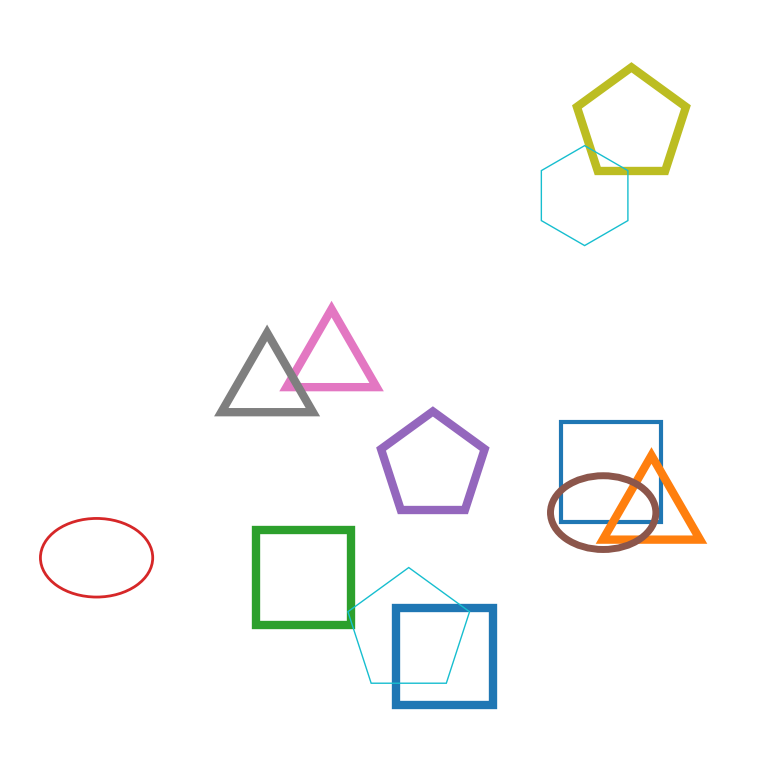[{"shape": "square", "thickness": 3, "radius": 0.32, "center": [0.577, 0.147]}, {"shape": "square", "thickness": 1.5, "radius": 0.32, "center": [0.794, 0.388]}, {"shape": "triangle", "thickness": 3, "radius": 0.36, "center": [0.846, 0.336]}, {"shape": "square", "thickness": 3, "radius": 0.31, "center": [0.394, 0.25]}, {"shape": "oval", "thickness": 1, "radius": 0.36, "center": [0.125, 0.276]}, {"shape": "pentagon", "thickness": 3, "radius": 0.35, "center": [0.562, 0.395]}, {"shape": "oval", "thickness": 2.5, "radius": 0.34, "center": [0.783, 0.334]}, {"shape": "triangle", "thickness": 3, "radius": 0.34, "center": [0.431, 0.531]}, {"shape": "triangle", "thickness": 3, "radius": 0.34, "center": [0.347, 0.499]}, {"shape": "pentagon", "thickness": 3, "radius": 0.37, "center": [0.82, 0.838]}, {"shape": "pentagon", "thickness": 0.5, "radius": 0.42, "center": [0.531, 0.18]}, {"shape": "hexagon", "thickness": 0.5, "radius": 0.32, "center": [0.759, 0.746]}]